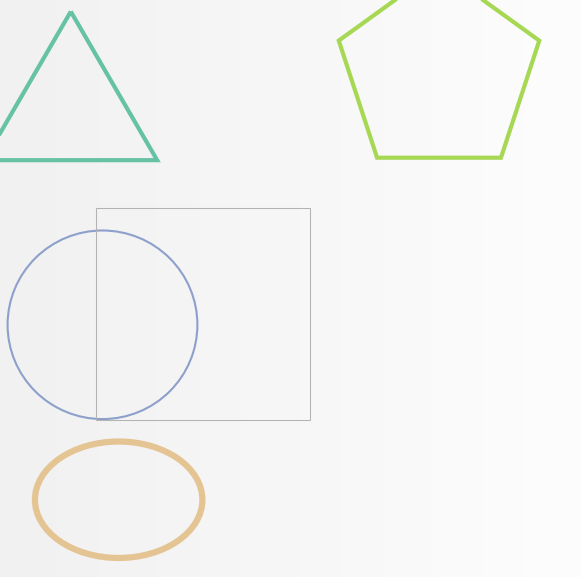[{"shape": "triangle", "thickness": 2, "radius": 0.86, "center": [0.122, 0.808]}, {"shape": "circle", "thickness": 1, "radius": 0.82, "center": [0.176, 0.437]}, {"shape": "pentagon", "thickness": 2, "radius": 0.91, "center": [0.755, 0.873]}, {"shape": "oval", "thickness": 3, "radius": 0.72, "center": [0.204, 0.134]}, {"shape": "square", "thickness": 0.5, "radius": 0.92, "center": [0.349, 0.456]}]